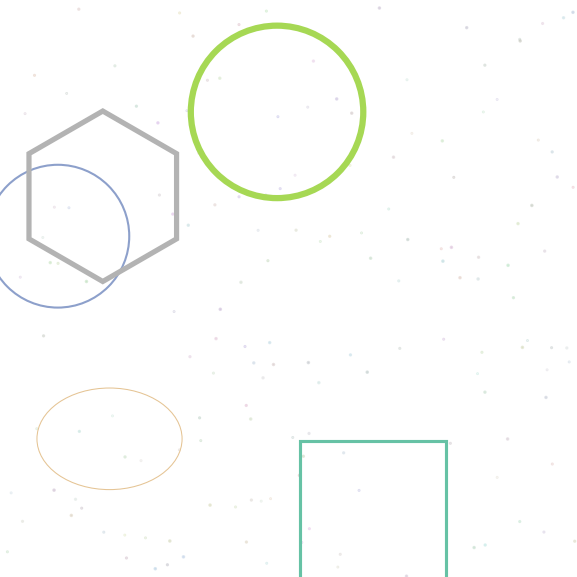[{"shape": "square", "thickness": 1.5, "radius": 0.63, "center": [0.646, 0.109]}, {"shape": "circle", "thickness": 1, "radius": 0.62, "center": [0.1, 0.59]}, {"shape": "circle", "thickness": 3, "radius": 0.75, "center": [0.48, 0.805]}, {"shape": "oval", "thickness": 0.5, "radius": 0.63, "center": [0.19, 0.239]}, {"shape": "hexagon", "thickness": 2.5, "radius": 0.74, "center": [0.178, 0.659]}]